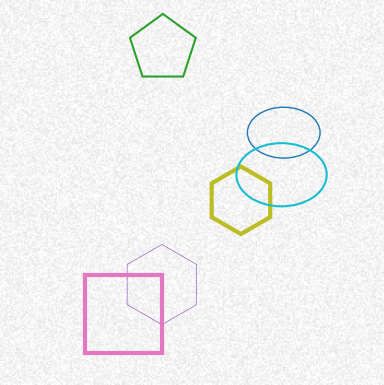[{"shape": "oval", "thickness": 1, "radius": 0.47, "center": [0.737, 0.655]}, {"shape": "pentagon", "thickness": 1.5, "radius": 0.45, "center": [0.423, 0.874]}, {"shape": "hexagon", "thickness": 0.5, "radius": 0.52, "center": [0.42, 0.261]}, {"shape": "square", "thickness": 3, "radius": 0.5, "center": [0.322, 0.185]}, {"shape": "hexagon", "thickness": 3, "radius": 0.44, "center": [0.626, 0.48]}, {"shape": "oval", "thickness": 1.5, "radius": 0.59, "center": [0.731, 0.546]}]